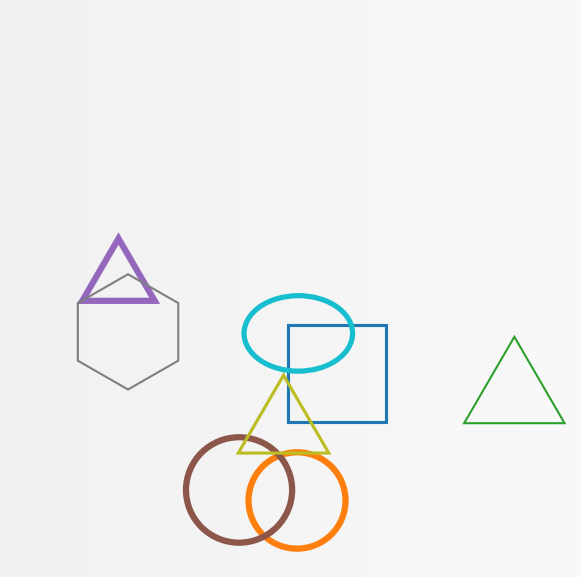[{"shape": "square", "thickness": 1.5, "radius": 0.42, "center": [0.58, 0.352]}, {"shape": "circle", "thickness": 3, "radius": 0.42, "center": [0.511, 0.133]}, {"shape": "triangle", "thickness": 1, "radius": 0.5, "center": [0.885, 0.316]}, {"shape": "triangle", "thickness": 3, "radius": 0.36, "center": [0.204, 0.514]}, {"shape": "circle", "thickness": 3, "radius": 0.46, "center": [0.411, 0.151]}, {"shape": "hexagon", "thickness": 1, "radius": 0.5, "center": [0.22, 0.424]}, {"shape": "triangle", "thickness": 1.5, "radius": 0.45, "center": [0.488, 0.26]}, {"shape": "oval", "thickness": 2.5, "radius": 0.47, "center": [0.513, 0.422]}]